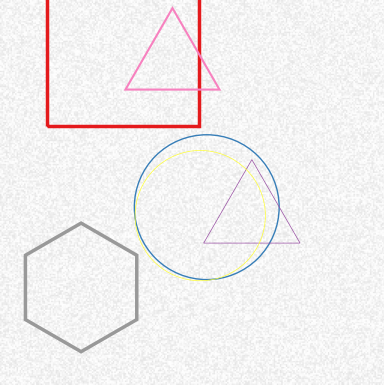[{"shape": "square", "thickness": 2.5, "radius": 0.98, "center": [0.32, 0.87]}, {"shape": "circle", "thickness": 1, "radius": 0.94, "center": [0.537, 0.462]}, {"shape": "triangle", "thickness": 0.5, "radius": 0.72, "center": [0.654, 0.441]}, {"shape": "circle", "thickness": 0.5, "radius": 0.85, "center": [0.52, 0.44]}, {"shape": "triangle", "thickness": 1.5, "radius": 0.71, "center": [0.448, 0.838]}, {"shape": "hexagon", "thickness": 2.5, "radius": 0.83, "center": [0.211, 0.253]}]